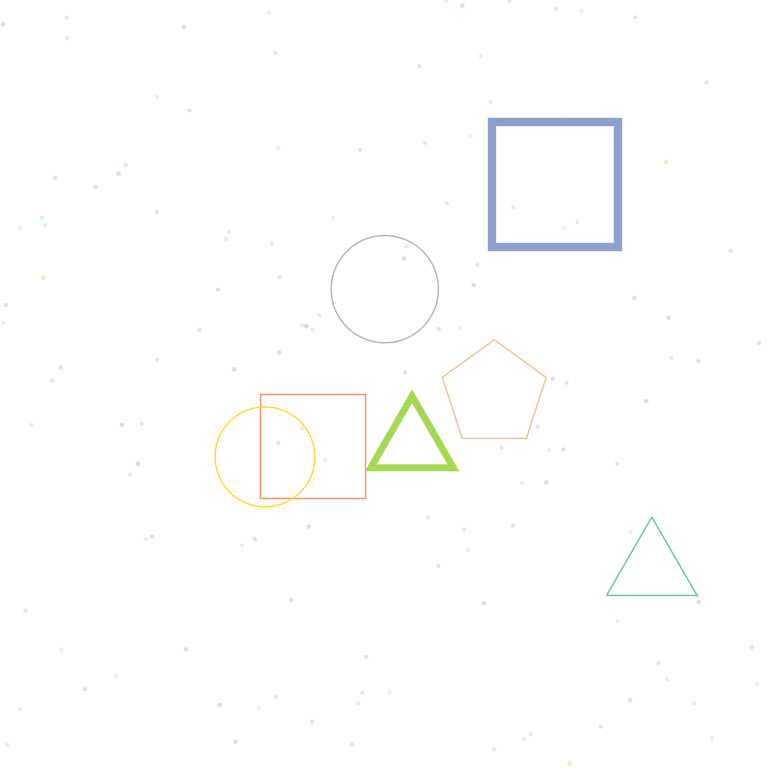[{"shape": "triangle", "thickness": 0.5, "radius": 0.34, "center": [0.847, 0.261]}, {"shape": "square", "thickness": 0.5, "radius": 0.34, "center": [0.405, 0.421]}, {"shape": "square", "thickness": 3, "radius": 0.41, "center": [0.721, 0.76]}, {"shape": "triangle", "thickness": 2.5, "radius": 0.31, "center": [0.535, 0.423]}, {"shape": "circle", "thickness": 0.5, "radius": 0.32, "center": [0.344, 0.407]}, {"shape": "pentagon", "thickness": 0.5, "radius": 0.35, "center": [0.642, 0.488]}, {"shape": "circle", "thickness": 0.5, "radius": 0.35, "center": [0.5, 0.624]}]